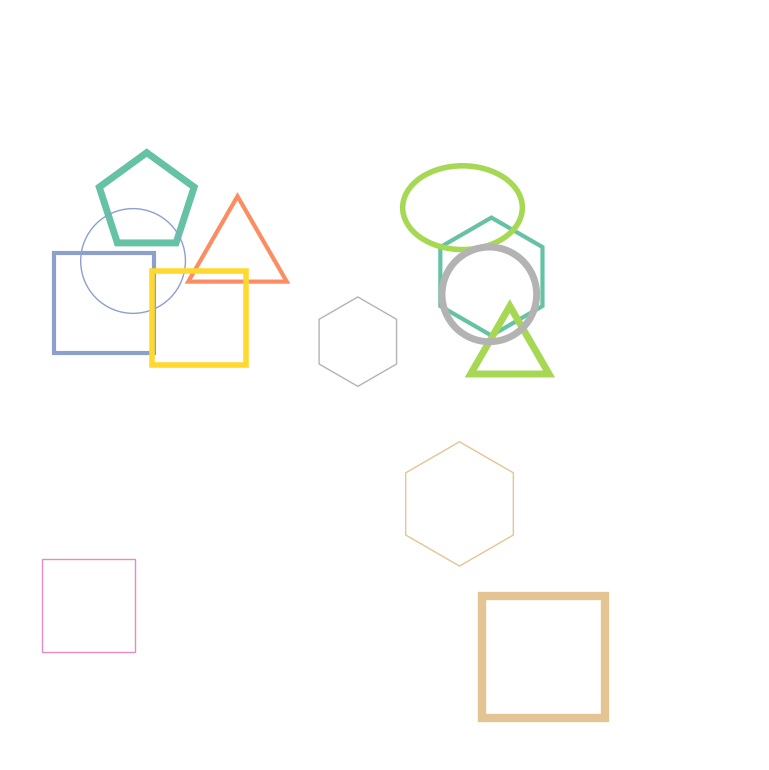[{"shape": "hexagon", "thickness": 1.5, "radius": 0.38, "center": [0.638, 0.641]}, {"shape": "pentagon", "thickness": 2.5, "radius": 0.32, "center": [0.191, 0.737]}, {"shape": "triangle", "thickness": 1.5, "radius": 0.37, "center": [0.308, 0.671]}, {"shape": "square", "thickness": 1.5, "radius": 0.32, "center": [0.134, 0.607]}, {"shape": "circle", "thickness": 0.5, "radius": 0.34, "center": [0.173, 0.661]}, {"shape": "square", "thickness": 0.5, "radius": 0.3, "center": [0.115, 0.214]}, {"shape": "triangle", "thickness": 2.5, "radius": 0.29, "center": [0.662, 0.544]}, {"shape": "oval", "thickness": 2, "radius": 0.39, "center": [0.601, 0.73]}, {"shape": "square", "thickness": 2, "radius": 0.31, "center": [0.258, 0.587]}, {"shape": "square", "thickness": 3, "radius": 0.4, "center": [0.706, 0.147]}, {"shape": "hexagon", "thickness": 0.5, "radius": 0.4, "center": [0.597, 0.346]}, {"shape": "hexagon", "thickness": 0.5, "radius": 0.29, "center": [0.465, 0.556]}, {"shape": "circle", "thickness": 2.5, "radius": 0.31, "center": [0.635, 0.618]}]